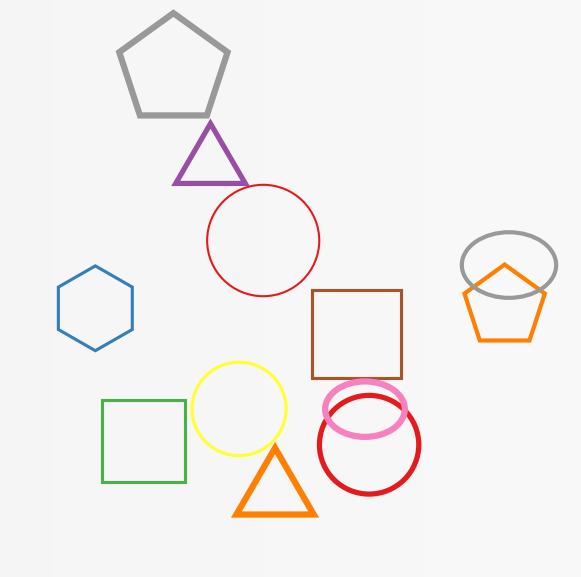[{"shape": "circle", "thickness": 2.5, "radius": 0.43, "center": [0.635, 0.229]}, {"shape": "circle", "thickness": 1, "radius": 0.48, "center": [0.453, 0.583]}, {"shape": "hexagon", "thickness": 1.5, "radius": 0.37, "center": [0.164, 0.465]}, {"shape": "square", "thickness": 1.5, "radius": 0.35, "center": [0.246, 0.236]}, {"shape": "triangle", "thickness": 2.5, "radius": 0.35, "center": [0.362, 0.716]}, {"shape": "pentagon", "thickness": 2, "radius": 0.36, "center": [0.868, 0.468]}, {"shape": "triangle", "thickness": 3, "radius": 0.38, "center": [0.473, 0.147]}, {"shape": "circle", "thickness": 1.5, "radius": 0.4, "center": [0.411, 0.291]}, {"shape": "square", "thickness": 1.5, "radius": 0.38, "center": [0.613, 0.421]}, {"shape": "oval", "thickness": 3, "radius": 0.34, "center": [0.628, 0.291]}, {"shape": "oval", "thickness": 2, "radius": 0.41, "center": [0.876, 0.54]}, {"shape": "pentagon", "thickness": 3, "radius": 0.49, "center": [0.298, 0.878]}]